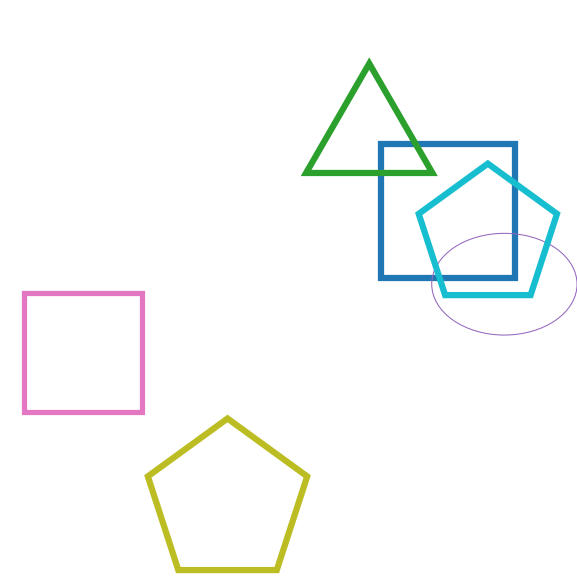[{"shape": "square", "thickness": 3, "radius": 0.58, "center": [0.775, 0.634]}, {"shape": "triangle", "thickness": 3, "radius": 0.63, "center": [0.639, 0.763]}, {"shape": "oval", "thickness": 0.5, "radius": 0.63, "center": [0.873, 0.507]}, {"shape": "square", "thickness": 2.5, "radius": 0.51, "center": [0.143, 0.389]}, {"shape": "pentagon", "thickness": 3, "radius": 0.73, "center": [0.394, 0.129]}, {"shape": "pentagon", "thickness": 3, "radius": 0.63, "center": [0.845, 0.59]}]